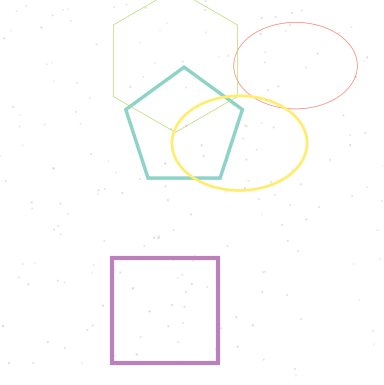[{"shape": "pentagon", "thickness": 2.5, "radius": 0.8, "center": [0.478, 0.666]}, {"shape": "oval", "thickness": 0.5, "radius": 0.8, "center": [0.768, 0.829]}, {"shape": "hexagon", "thickness": 0.5, "radius": 0.93, "center": [0.456, 0.842]}, {"shape": "square", "thickness": 3, "radius": 0.69, "center": [0.429, 0.193]}, {"shape": "oval", "thickness": 2, "radius": 0.88, "center": [0.622, 0.628]}]